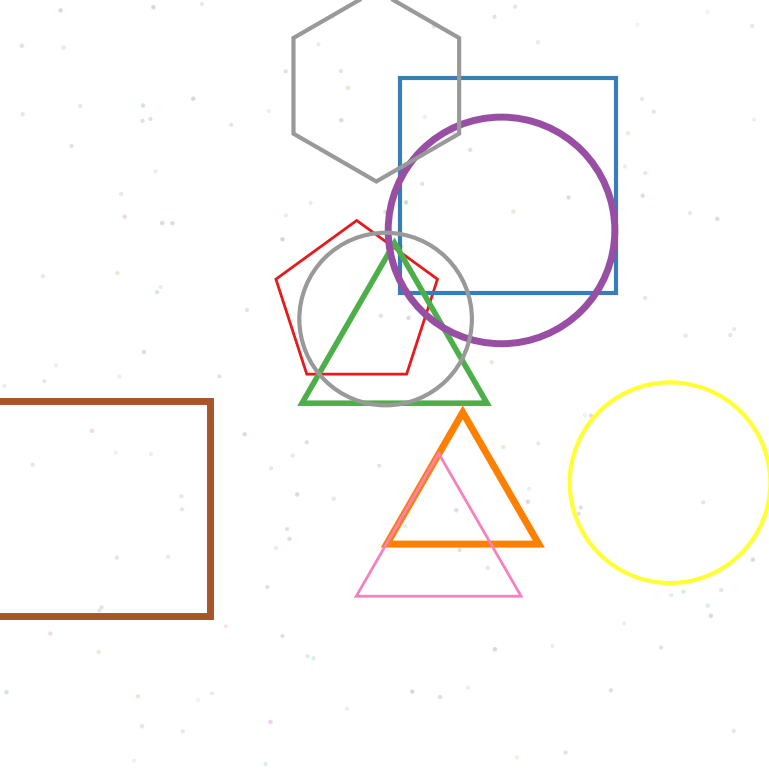[{"shape": "pentagon", "thickness": 1, "radius": 0.55, "center": [0.463, 0.603]}, {"shape": "square", "thickness": 1.5, "radius": 0.7, "center": [0.659, 0.759]}, {"shape": "triangle", "thickness": 2, "radius": 0.69, "center": [0.512, 0.546]}, {"shape": "circle", "thickness": 2.5, "radius": 0.74, "center": [0.651, 0.701]}, {"shape": "triangle", "thickness": 2.5, "radius": 0.57, "center": [0.601, 0.35]}, {"shape": "circle", "thickness": 1.5, "radius": 0.65, "center": [0.87, 0.373]}, {"shape": "square", "thickness": 2.5, "radius": 0.7, "center": [0.133, 0.34]}, {"shape": "triangle", "thickness": 1, "radius": 0.62, "center": [0.57, 0.287]}, {"shape": "hexagon", "thickness": 1.5, "radius": 0.62, "center": [0.489, 0.889]}, {"shape": "circle", "thickness": 1.5, "radius": 0.56, "center": [0.501, 0.586]}]